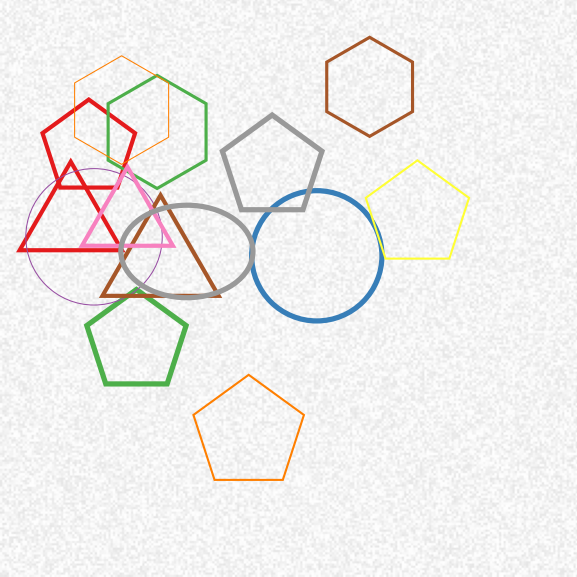[{"shape": "triangle", "thickness": 2, "radius": 0.51, "center": [0.123, 0.617]}, {"shape": "pentagon", "thickness": 2, "radius": 0.42, "center": [0.154, 0.743]}, {"shape": "circle", "thickness": 2.5, "radius": 0.56, "center": [0.549, 0.556]}, {"shape": "pentagon", "thickness": 2.5, "radius": 0.45, "center": [0.236, 0.407]}, {"shape": "hexagon", "thickness": 1.5, "radius": 0.49, "center": [0.272, 0.771]}, {"shape": "circle", "thickness": 0.5, "radius": 0.59, "center": [0.163, 0.589]}, {"shape": "pentagon", "thickness": 1, "radius": 0.5, "center": [0.431, 0.25]}, {"shape": "hexagon", "thickness": 0.5, "radius": 0.47, "center": [0.211, 0.809]}, {"shape": "pentagon", "thickness": 1, "radius": 0.47, "center": [0.723, 0.627]}, {"shape": "triangle", "thickness": 2, "radius": 0.58, "center": [0.278, 0.545]}, {"shape": "hexagon", "thickness": 1.5, "radius": 0.43, "center": [0.64, 0.849]}, {"shape": "triangle", "thickness": 2, "radius": 0.45, "center": [0.221, 0.619]}, {"shape": "pentagon", "thickness": 2.5, "radius": 0.45, "center": [0.471, 0.709]}, {"shape": "oval", "thickness": 2.5, "radius": 0.57, "center": [0.324, 0.564]}]